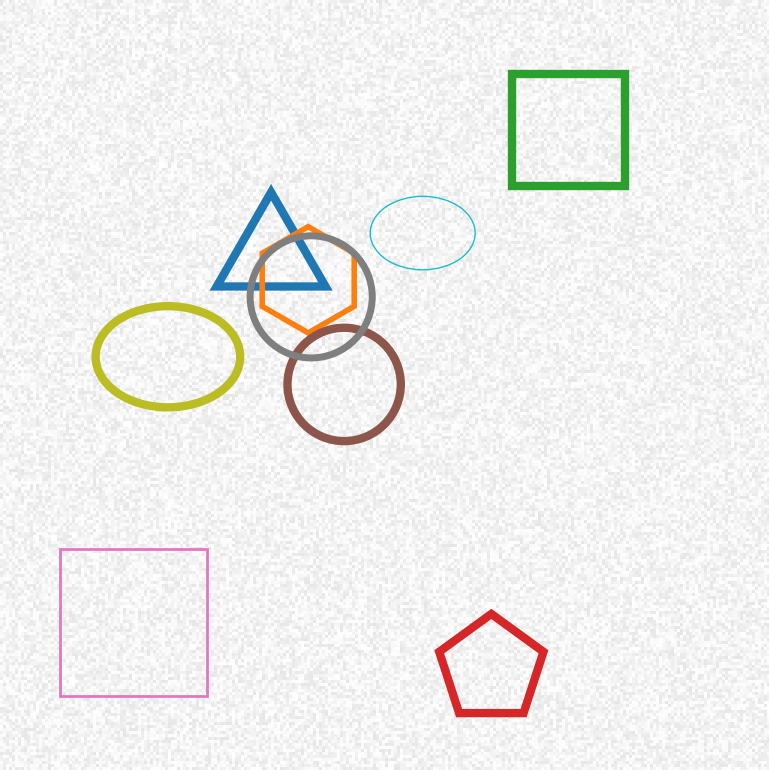[{"shape": "triangle", "thickness": 3, "radius": 0.41, "center": [0.352, 0.669]}, {"shape": "hexagon", "thickness": 2, "radius": 0.34, "center": [0.4, 0.637]}, {"shape": "square", "thickness": 3, "radius": 0.36, "center": [0.738, 0.832]}, {"shape": "pentagon", "thickness": 3, "radius": 0.36, "center": [0.638, 0.131]}, {"shape": "circle", "thickness": 3, "radius": 0.37, "center": [0.447, 0.501]}, {"shape": "square", "thickness": 1, "radius": 0.48, "center": [0.173, 0.191]}, {"shape": "circle", "thickness": 2.5, "radius": 0.4, "center": [0.404, 0.614]}, {"shape": "oval", "thickness": 3, "radius": 0.47, "center": [0.218, 0.537]}, {"shape": "oval", "thickness": 0.5, "radius": 0.34, "center": [0.549, 0.697]}]